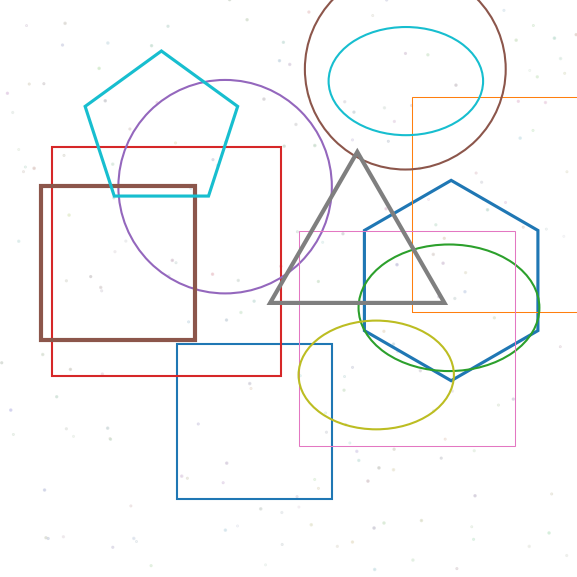[{"shape": "hexagon", "thickness": 1.5, "radius": 0.87, "center": [0.781, 0.513]}, {"shape": "square", "thickness": 1, "radius": 0.67, "center": [0.441, 0.269]}, {"shape": "square", "thickness": 0.5, "radius": 0.93, "center": [0.899, 0.645]}, {"shape": "oval", "thickness": 1, "radius": 0.78, "center": [0.777, 0.466]}, {"shape": "square", "thickness": 1, "radius": 0.99, "center": [0.288, 0.547]}, {"shape": "circle", "thickness": 1, "radius": 0.92, "center": [0.39, 0.676]}, {"shape": "circle", "thickness": 1, "radius": 0.87, "center": [0.702, 0.879]}, {"shape": "square", "thickness": 2, "radius": 0.67, "center": [0.204, 0.544]}, {"shape": "square", "thickness": 0.5, "radius": 0.93, "center": [0.705, 0.412]}, {"shape": "triangle", "thickness": 2, "radius": 0.87, "center": [0.619, 0.562]}, {"shape": "oval", "thickness": 1, "radius": 0.67, "center": [0.651, 0.35]}, {"shape": "oval", "thickness": 1, "radius": 0.67, "center": [0.703, 0.859]}, {"shape": "pentagon", "thickness": 1.5, "radius": 0.69, "center": [0.279, 0.772]}]